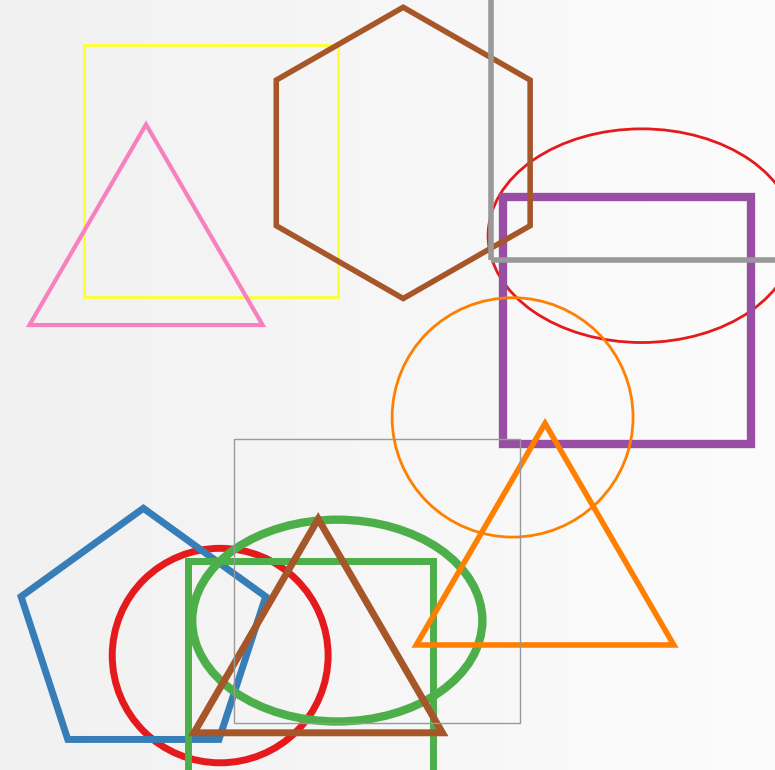[{"shape": "circle", "thickness": 2.5, "radius": 0.7, "center": [0.284, 0.149]}, {"shape": "oval", "thickness": 1, "radius": 0.99, "center": [0.828, 0.694]}, {"shape": "pentagon", "thickness": 2.5, "radius": 0.83, "center": [0.185, 0.174]}, {"shape": "oval", "thickness": 3, "radius": 0.94, "center": [0.435, 0.194]}, {"shape": "square", "thickness": 2.5, "radius": 0.79, "center": [0.401, 0.113]}, {"shape": "square", "thickness": 3, "radius": 0.8, "center": [0.809, 0.584]}, {"shape": "circle", "thickness": 1, "radius": 0.78, "center": [0.661, 0.458]}, {"shape": "triangle", "thickness": 2, "radius": 0.96, "center": [0.703, 0.258]}, {"shape": "square", "thickness": 1, "radius": 0.82, "center": [0.272, 0.778]}, {"shape": "hexagon", "thickness": 2, "radius": 0.95, "center": [0.52, 0.801]}, {"shape": "triangle", "thickness": 2.5, "radius": 0.93, "center": [0.411, 0.141]}, {"shape": "triangle", "thickness": 1.5, "radius": 0.87, "center": [0.188, 0.665]}, {"shape": "square", "thickness": 2, "radius": 0.99, "center": [0.831, 0.859]}, {"shape": "square", "thickness": 0.5, "radius": 0.92, "center": [0.486, 0.245]}]